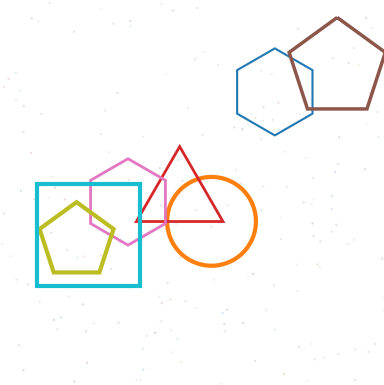[{"shape": "hexagon", "thickness": 1.5, "radius": 0.57, "center": [0.714, 0.761]}, {"shape": "circle", "thickness": 3, "radius": 0.58, "center": [0.549, 0.425]}, {"shape": "triangle", "thickness": 2, "radius": 0.65, "center": [0.467, 0.49]}, {"shape": "pentagon", "thickness": 2.5, "radius": 0.66, "center": [0.876, 0.823]}, {"shape": "hexagon", "thickness": 2, "radius": 0.56, "center": [0.332, 0.476]}, {"shape": "pentagon", "thickness": 3, "radius": 0.5, "center": [0.199, 0.374]}, {"shape": "square", "thickness": 3, "radius": 0.66, "center": [0.23, 0.39]}]